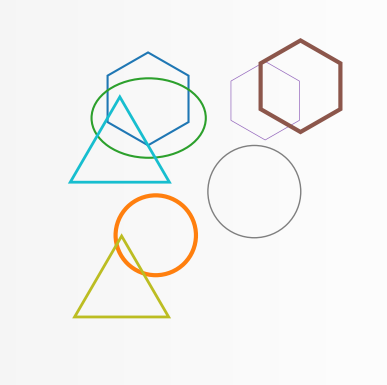[{"shape": "hexagon", "thickness": 1.5, "radius": 0.6, "center": [0.382, 0.743]}, {"shape": "circle", "thickness": 3, "radius": 0.52, "center": [0.402, 0.389]}, {"shape": "oval", "thickness": 1.5, "radius": 0.74, "center": [0.384, 0.693]}, {"shape": "hexagon", "thickness": 0.5, "radius": 0.51, "center": [0.684, 0.738]}, {"shape": "hexagon", "thickness": 3, "radius": 0.59, "center": [0.776, 0.776]}, {"shape": "circle", "thickness": 1, "radius": 0.6, "center": [0.656, 0.502]}, {"shape": "triangle", "thickness": 2, "radius": 0.7, "center": [0.314, 0.247]}, {"shape": "triangle", "thickness": 2, "radius": 0.74, "center": [0.309, 0.601]}]